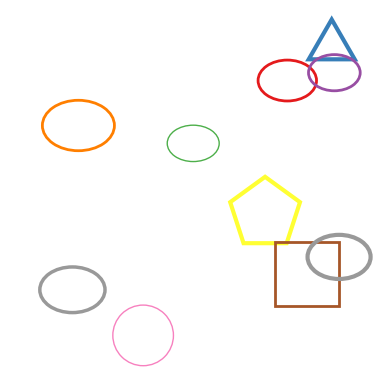[{"shape": "oval", "thickness": 2, "radius": 0.38, "center": [0.746, 0.791]}, {"shape": "triangle", "thickness": 3, "radius": 0.34, "center": [0.862, 0.88]}, {"shape": "oval", "thickness": 1, "radius": 0.34, "center": [0.502, 0.628]}, {"shape": "oval", "thickness": 2, "radius": 0.34, "center": [0.868, 0.811]}, {"shape": "oval", "thickness": 2, "radius": 0.47, "center": [0.204, 0.674]}, {"shape": "pentagon", "thickness": 3, "radius": 0.48, "center": [0.689, 0.445]}, {"shape": "square", "thickness": 2, "radius": 0.41, "center": [0.797, 0.288]}, {"shape": "circle", "thickness": 1, "radius": 0.39, "center": [0.372, 0.129]}, {"shape": "oval", "thickness": 2.5, "radius": 0.42, "center": [0.188, 0.247]}, {"shape": "oval", "thickness": 3, "radius": 0.41, "center": [0.881, 0.333]}]